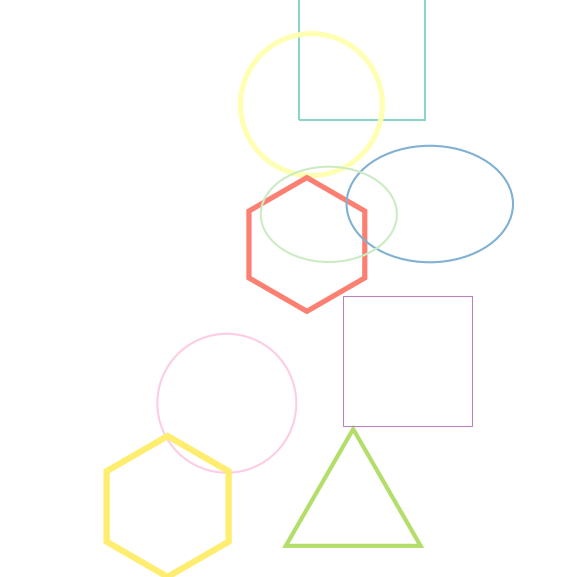[{"shape": "square", "thickness": 1, "radius": 0.54, "center": [0.627, 0.899]}, {"shape": "circle", "thickness": 2.5, "radius": 0.61, "center": [0.539, 0.818]}, {"shape": "hexagon", "thickness": 2.5, "radius": 0.58, "center": [0.531, 0.576]}, {"shape": "oval", "thickness": 1, "radius": 0.72, "center": [0.744, 0.646]}, {"shape": "triangle", "thickness": 2, "radius": 0.67, "center": [0.612, 0.121]}, {"shape": "circle", "thickness": 1, "radius": 0.6, "center": [0.393, 0.301]}, {"shape": "square", "thickness": 0.5, "radius": 0.56, "center": [0.705, 0.374]}, {"shape": "oval", "thickness": 1, "radius": 0.59, "center": [0.569, 0.628]}, {"shape": "hexagon", "thickness": 3, "radius": 0.61, "center": [0.29, 0.122]}]